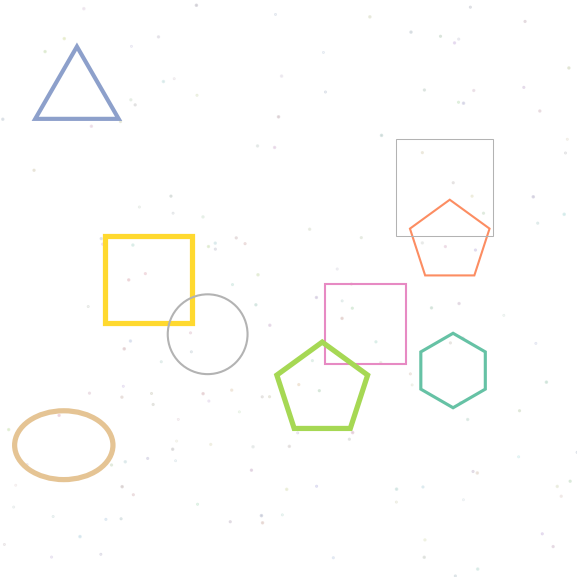[{"shape": "hexagon", "thickness": 1.5, "radius": 0.32, "center": [0.785, 0.358]}, {"shape": "pentagon", "thickness": 1, "radius": 0.36, "center": [0.779, 0.581]}, {"shape": "triangle", "thickness": 2, "radius": 0.42, "center": [0.133, 0.835]}, {"shape": "square", "thickness": 1, "radius": 0.35, "center": [0.633, 0.438]}, {"shape": "pentagon", "thickness": 2.5, "radius": 0.41, "center": [0.558, 0.324]}, {"shape": "square", "thickness": 2.5, "radius": 0.38, "center": [0.257, 0.515]}, {"shape": "oval", "thickness": 2.5, "radius": 0.43, "center": [0.11, 0.228]}, {"shape": "square", "thickness": 0.5, "radius": 0.42, "center": [0.77, 0.674]}, {"shape": "circle", "thickness": 1, "radius": 0.35, "center": [0.36, 0.42]}]